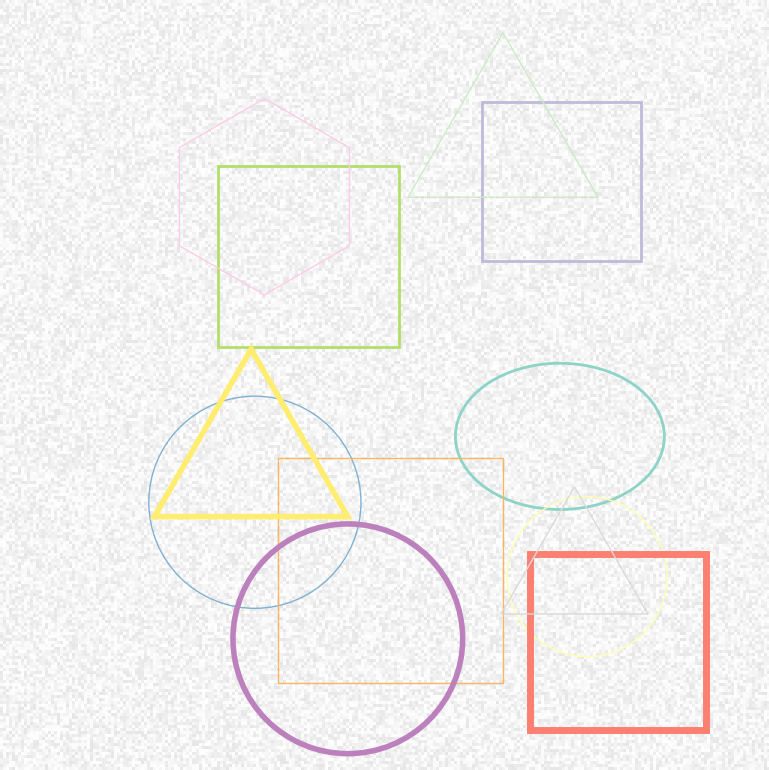[{"shape": "oval", "thickness": 1, "radius": 0.68, "center": [0.727, 0.433]}, {"shape": "circle", "thickness": 0.5, "radius": 0.52, "center": [0.762, 0.251]}, {"shape": "square", "thickness": 1, "radius": 0.52, "center": [0.729, 0.764]}, {"shape": "square", "thickness": 2.5, "radius": 0.57, "center": [0.803, 0.166]}, {"shape": "circle", "thickness": 0.5, "radius": 0.69, "center": [0.331, 0.348]}, {"shape": "square", "thickness": 0.5, "radius": 0.73, "center": [0.508, 0.259]}, {"shape": "square", "thickness": 1, "radius": 0.59, "center": [0.401, 0.667]}, {"shape": "hexagon", "thickness": 0.5, "radius": 0.64, "center": [0.343, 0.745]}, {"shape": "triangle", "thickness": 0.5, "radius": 0.55, "center": [0.746, 0.258]}, {"shape": "circle", "thickness": 2, "radius": 0.75, "center": [0.452, 0.17]}, {"shape": "triangle", "thickness": 0.5, "radius": 0.71, "center": [0.653, 0.815]}, {"shape": "triangle", "thickness": 2, "radius": 0.72, "center": [0.326, 0.402]}]